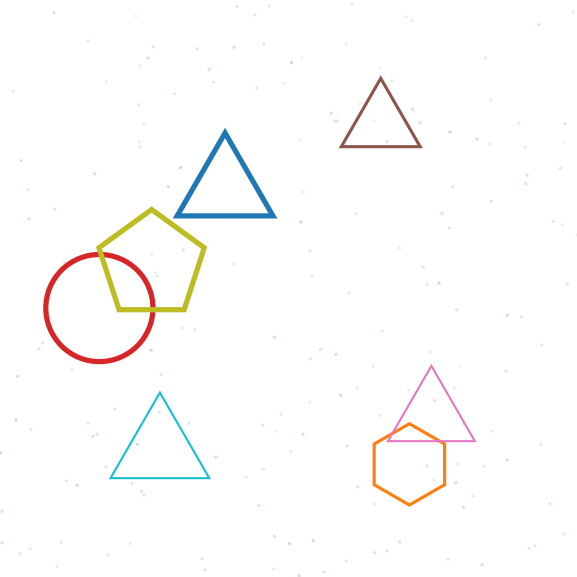[{"shape": "triangle", "thickness": 2.5, "radius": 0.48, "center": [0.39, 0.673]}, {"shape": "hexagon", "thickness": 1.5, "radius": 0.35, "center": [0.709, 0.195]}, {"shape": "circle", "thickness": 2.5, "radius": 0.46, "center": [0.172, 0.466]}, {"shape": "triangle", "thickness": 1.5, "radius": 0.39, "center": [0.659, 0.785]}, {"shape": "triangle", "thickness": 1, "radius": 0.43, "center": [0.747, 0.279]}, {"shape": "pentagon", "thickness": 2.5, "radius": 0.48, "center": [0.262, 0.54]}, {"shape": "triangle", "thickness": 1, "radius": 0.49, "center": [0.277, 0.221]}]